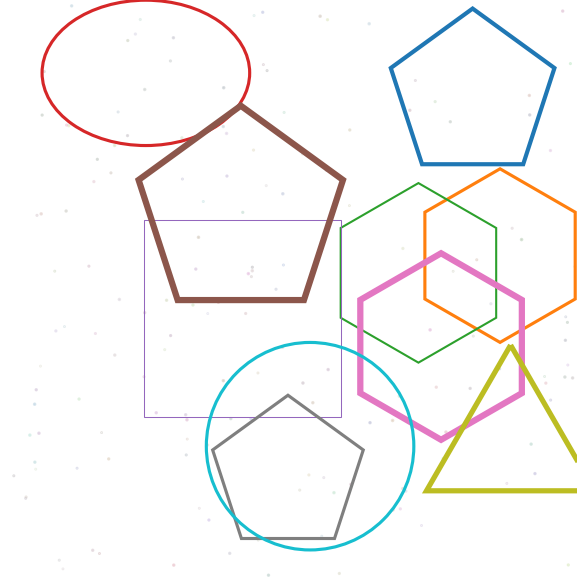[{"shape": "pentagon", "thickness": 2, "radius": 0.75, "center": [0.818, 0.835]}, {"shape": "hexagon", "thickness": 1.5, "radius": 0.75, "center": [0.866, 0.557]}, {"shape": "hexagon", "thickness": 1, "radius": 0.78, "center": [0.725, 0.527]}, {"shape": "oval", "thickness": 1.5, "radius": 0.9, "center": [0.253, 0.873]}, {"shape": "square", "thickness": 0.5, "radius": 0.85, "center": [0.42, 0.448]}, {"shape": "pentagon", "thickness": 3, "radius": 0.93, "center": [0.417, 0.63]}, {"shape": "hexagon", "thickness": 3, "radius": 0.81, "center": [0.764, 0.399]}, {"shape": "pentagon", "thickness": 1.5, "radius": 0.69, "center": [0.499, 0.178]}, {"shape": "triangle", "thickness": 2.5, "radius": 0.84, "center": [0.884, 0.233]}, {"shape": "circle", "thickness": 1.5, "radius": 0.9, "center": [0.537, 0.227]}]